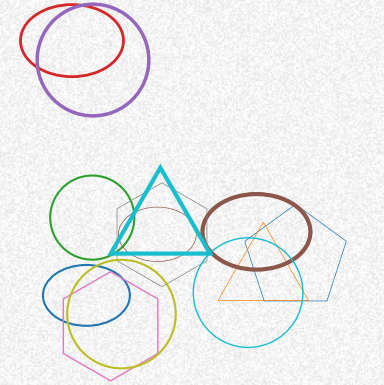[{"shape": "pentagon", "thickness": 0.5, "radius": 0.69, "center": [0.768, 0.33]}, {"shape": "oval", "thickness": 1.5, "radius": 0.56, "center": [0.224, 0.233]}, {"shape": "triangle", "thickness": 0.5, "radius": 0.68, "center": [0.684, 0.287]}, {"shape": "circle", "thickness": 1.5, "radius": 0.55, "center": [0.24, 0.435]}, {"shape": "oval", "thickness": 2, "radius": 0.67, "center": [0.187, 0.894]}, {"shape": "circle", "thickness": 2.5, "radius": 0.73, "center": [0.242, 0.844]}, {"shape": "oval", "thickness": 3, "radius": 0.7, "center": [0.666, 0.398]}, {"shape": "oval", "thickness": 0.5, "radius": 0.51, "center": [0.409, 0.391]}, {"shape": "hexagon", "thickness": 1, "radius": 0.71, "center": [0.287, 0.153]}, {"shape": "hexagon", "thickness": 0.5, "radius": 0.67, "center": [0.421, 0.39]}, {"shape": "circle", "thickness": 1.5, "radius": 0.7, "center": [0.316, 0.184]}, {"shape": "circle", "thickness": 1, "radius": 0.71, "center": [0.644, 0.24]}, {"shape": "triangle", "thickness": 3, "radius": 0.74, "center": [0.417, 0.416]}]